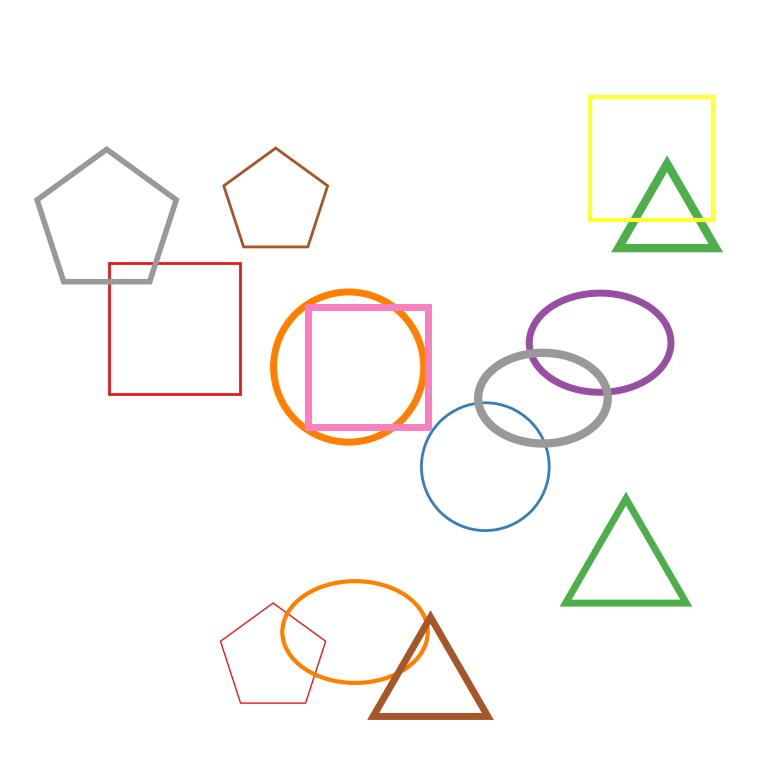[{"shape": "square", "thickness": 1, "radius": 0.43, "center": [0.226, 0.574]}, {"shape": "pentagon", "thickness": 0.5, "radius": 0.36, "center": [0.355, 0.145]}, {"shape": "circle", "thickness": 1, "radius": 0.41, "center": [0.63, 0.394]}, {"shape": "triangle", "thickness": 3, "radius": 0.37, "center": [0.866, 0.714]}, {"shape": "triangle", "thickness": 2.5, "radius": 0.45, "center": [0.813, 0.262]}, {"shape": "oval", "thickness": 2.5, "radius": 0.46, "center": [0.779, 0.555]}, {"shape": "oval", "thickness": 1.5, "radius": 0.47, "center": [0.461, 0.179]}, {"shape": "circle", "thickness": 2.5, "radius": 0.49, "center": [0.453, 0.523]}, {"shape": "square", "thickness": 1.5, "radius": 0.4, "center": [0.846, 0.794]}, {"shape": "pentagon", "thickness": 1, "radius": 0.35, "center": [0.358, 0.737]}, {"shape": "triangle", "thickness": 2.5, "radius": 0.43, "center": [0.559, 0.113]}, {"shape": "square", "thickness": 2.5, "radius": 0.39, "center": [0.478, 0.523]}, {"shape": "pentagon", "thickness": 2, "radius": 0.48, "center": [0.139, 0.711]}, {"shape": "oval", "thickness": 3, "radius": 0.42, "center": [0.705, 0.483]}]